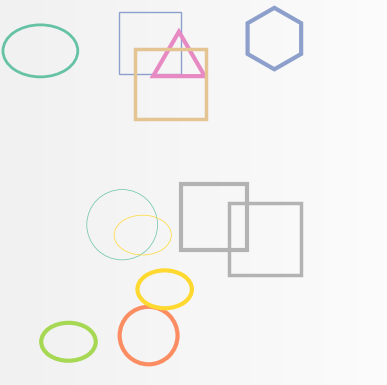[{"shape": "oval", "thickness": 2, "radius": 0.48, "center": [0.104, 0.868]}, {"shape": "circle", "thickness": 0.5, "radius": 0.46, "center": [0.315, 0.416]}, {"shape": "circle", "thickness": 3, "radius": 0.37, "center": [0.383, 0.128]}, {"shape": "hexagon", "thickness": 3, "radius": 0.4, "center": [0.708, 0.9]}, {"shape": "square", "thickness": 1, "radius": 0.4, "center": [0.387, 0.889]}, {"shape": "triangle", "thickness": 3, "radius": 0.38, "center": [0.462, 0.841]}, {"shape": "oval", "thickness": 3, "radius": 0.35, "center": [0.177, 0.112]}, {"shape": "oval", "thickness": 3, "radius": 0.35, "center": [0.425, 0.249]}, {"shape": "oval", "thickness": 0.5, "radius": 0.37, "center": [0.368, 0.389]}, {"shape": "square", "thickness": 2.5, "radius": 0.45, "center": [0.44, 0.782]}, {"shape": "square", "thickness": 2.5, "radius": 0.46, "center": [0.683, 0.38]}, {"shape": "square", "thickness": 3, "radius": 0.43, "center": [0.553, 0.436]}]